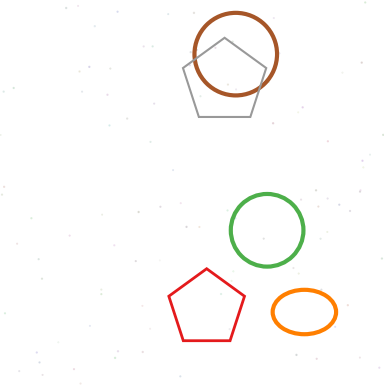[{"shape": "pentagon", "thickness": 2, "radius": 0.52, "center": [0.537, 0.199]}, {"shape": "circle", "thickness": 3, "radius": 0.47, "center": [0.694, 0.402]}, {"shape": "oval", "thickness": 3, "radius": 0.41, "center": [0.791, 0.19]}, {"shape": "circle", "thickness": 3, "radius": 0.54, "center": [0.612, 0.859]}, {"shape": "pentagon", "thickness": 1.5, "radius": 0.57, "center": [0.583, 0.788]}]